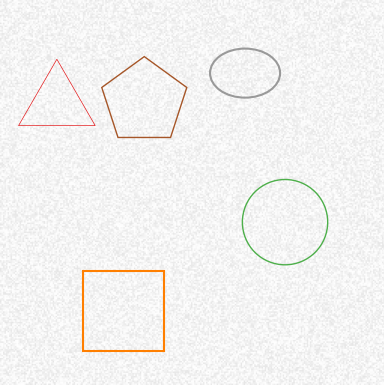[{"shape": "triangle", "thickness": 0.5, "radius": 0.57, "center": [0.148, 0.731]}, {"shape": "circle", "thickness": 1, "radius": 0.55, "center": [0.74, 0.423]}, {"shape": "square", "thickness": 1.5, "radius": 0.52, "center": [0.322, 0.192]}, {"shape": "pentagon", "thickness": 1, "radius": 0.58, "center": [0.375, 0.737]}, {"shape": "oval", "thickness": 1.5, "radius": 0.45, "center": [0.637, 0.81]}]